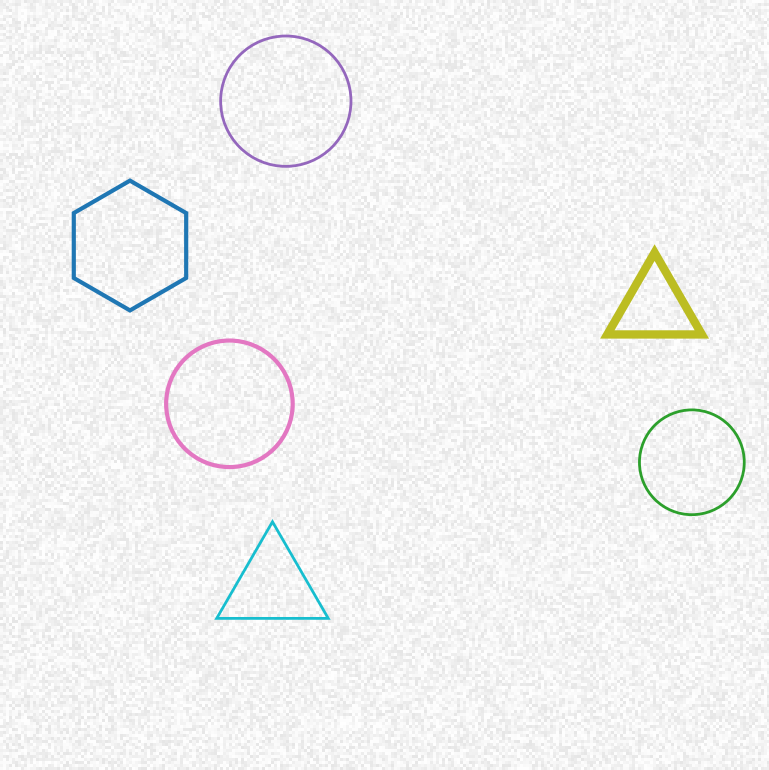[{"shape": "hexagon", "thickness": 1.5, "radius": 0.42, "center": [0.169, 0.681]}, {"shape": "circle", "thickness": 1, "radius": 0.34, "center": [0.899, 0.4]}, {"shape": "circle", "thickness": 1, "radius": 0.42, "center": [0.371, 0.869]}, {"shape": "circle", "thickness": 1.5, "radius": 0.41, "center": [0.298, 0.476]}, {"shape": "triangle", "thickness": 3, "radius": 0.35, "center": [0.85, 0.601]}, {"shape": "triangle", "thickness": 1, "radius": 0.42, "center": [0.354, 0.239]}]